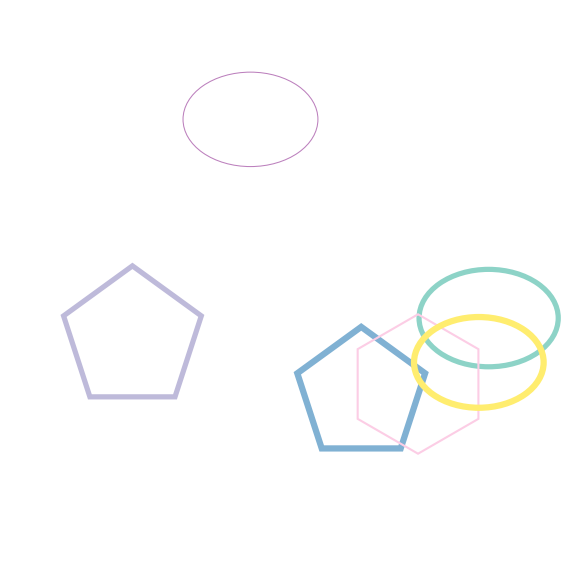[{"shape": "oval", "thickness": 2.5, "radius": 0.6, "center": [0.846, 0.448]}, {"shape": "pentagon", "thickness": 2.5, "radius": 0.63, "center": [0.229, 0.413]}, {"shape": "pentagon", "thickness": 3, "radius": 0.58, "center": [0.625, 0.317]}, {"shape": "hexagon", "thickness": 1, "radius": 0.6, "center": [0.724, 0.334]}, {"shape": "oval", "thickness": 0.5, "radius": 0.58, "center": [0.434, 0.792]}, {"shape": "oval", "thickness": 3, "radius": 0.56, "center": [0.829, 0.372]}]